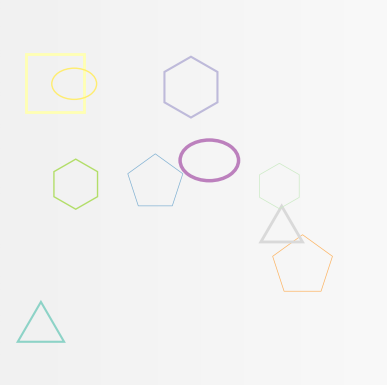[{"shape": "triangle", "thickness": 1.5, "radius": 0.34, "center": [0.106, 0.147]}, {"shape": "square", "thickness": 2, "radius": 0.38, "center": [0.143, 0.785]}, {"shape": "hexagon", "thickness": 1.5, "radius": 0.39, "center": [0.493, 0.774]}, {"shape": "pentagon", "thickness": 0.5, "radius": 0.37, "center": [0.401, 0.526]}, {"shape": "pentagon", "thickness": 0.5, "radius": 0.41, "center": [0.781, 0.309]}, {"shape": "hexagon", "thickness": 1, "radius": 0.32, "center": [0.195, 0.522]}, {"shape": "triangle", "thickness": 2, "radius": 0.31, "center": [0.727, 0.403]}, {"shape": "oval", "thickness": 2.5, "radius": 0.38, "center": [0.54, 0.583]}, {"shape": "hexagon", "thickness": 0.5, "radius": 0.3, "center": [0.721, 0.517]}, {"shape": "oval", "thickness": 1, "radius": 0.29, "center": [0.191, 0.782]}]